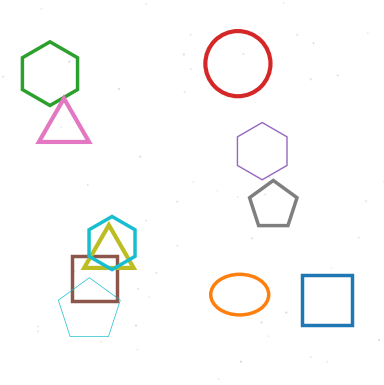[{"shape": "square", "thickness": 2.5, "radius": 0.32, "center": [0.849, 0.22]}, {"shape": "oval", "thickness": 2.5, "radius": 0.38, "center": [0.623, 0.235]}, {"shape": "hexagon", "thickness": 2.5, "radius": 0.41, "center": [0.13, 0.809]}, {"shape": "circle", "thickness": 3, "radius": 0.42, "center": [0.618, 0.835]}, {"shape": "hexagon", "thickness": 1, "radius": 0.37, "center": [0.681, 0.607]}, {"shape": "square", "thickness": 2.5, "radius": 0.29, "center": [0.246, 0.277]}, {"shape": "triangle", "thickness": 3, "radius": 0.38, "center": [0.166, 0.669]}, {"shape": "pentagon", "thickness": 2.5, "radius": 0.32, "center": [0.71, 0.466]}, {"shape": "triangle", "thickness": 3, "radius": 0.37, "center": [0.283, 0.341]}, {"shape": "pentagon", "thickness": 0.5, "radius": 0.42, "center": [0.232, 0.194]}, {"shape": "hexagon", "thickness": 2.5, "radius": 0.34, "center": [0.291, 0.369]}]